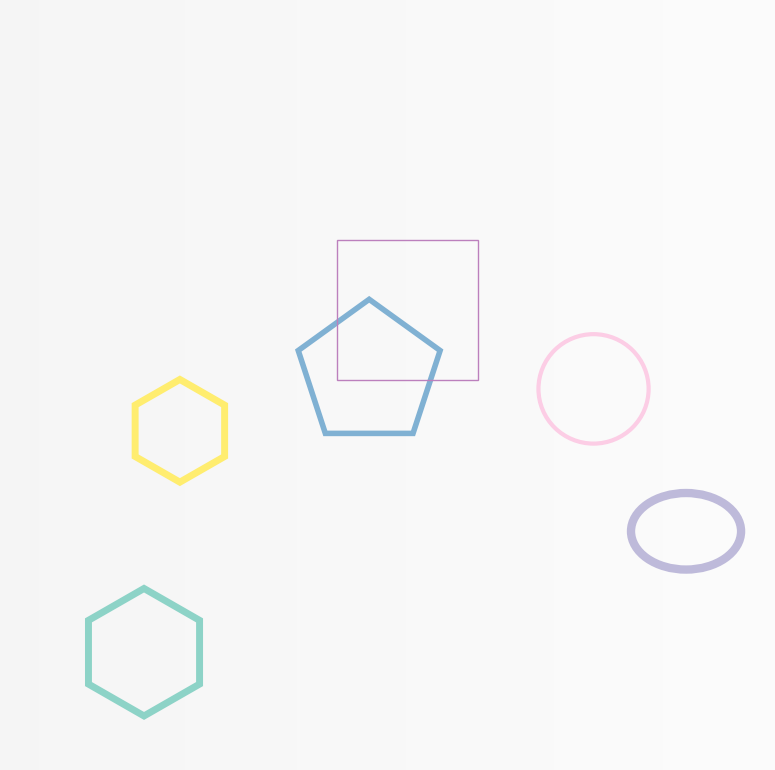[{"shape": "hexagon", "thickness": 2.5, "radius": 0.41, "center": [0.186, 0.153]}, {"shape": "oval", "thickness": 3, "radius": 0.36, "center": [0.885, 0.31]}, {"shape": "pentagon", "thickness": 2, "radius": 0.48, "center": [0.476, 0.515]}, {"shape": "circle", "thickness": 1.5, "radius": 0.36, "center": [0.766, 0.495]}, {"shape": "square", "thickness": 0.5, "radius": 0.45, "center": [0.525, 0.597]}, {"shape": "hexagon", "thickness": 2.5, "radius": 0.33, "center": [0.232, 0.441]}]